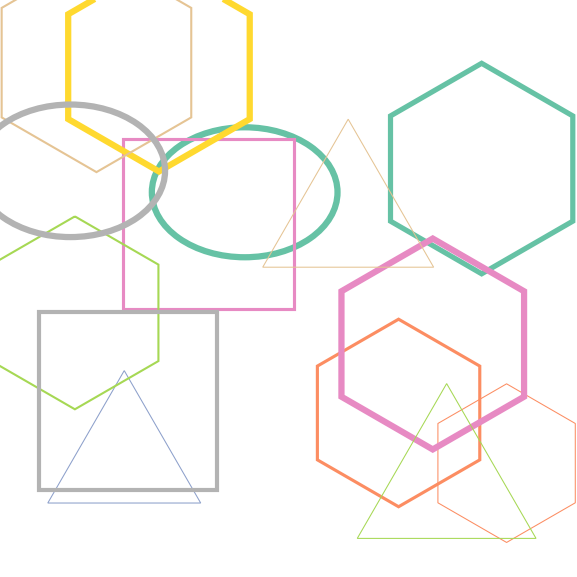[{"shape": "oval", "thickness": 3, "radius": 0.8, "center": [0.424, 0.666]}, {"shape": "hexagon", "thickness": 2.5, "radius": 0.91, "center": [0.834, 0.707]}, {"shape": "hexagon", "thickness": 1.5, "radius": 0.81, "center": [0.69, 0.284]}, {"shape": "hexagon", "thickness": 0.5, "radius": 0.69, "center": [0.877, 0.197]}, {"shape": "triangle", "thickness": 0.5, "radius": 0.76, "center": [0.215, 0.205]}, {"shape": "square", "thickness": 1.5, "radius": 0.74, "center": [0.361, 0.611]}, {"shape": "hexagon", "thickness": 3, "radius": 0.91, "center": [0.749, 0.403]}, {"shape": "triangle", "thickness": 0.5, "radius": 0.89, "center": [0.773, 0.156]}, {"shape": "hexagon", "thickness": 1, "radius": 0.84, "center": [0.13, 0.457]}, {"shape": "hexagon", "thickness": 3, "radius": 0.91, "center": [0.275, 0.884]}, {"shape": "triangle", "thickness": 0.5, "radius": 0.85, "center": [0.603, 0.622]}, {"shape": "hexagon", "thickness": 1, "radius": 0.95, "center": [0.167, 0.891]}, {"shape": "oval", "thickness": 3, "radius": 0.82, "center": [0.122, 0.703]}, {"shape": "square", "thickness": 2, "radius": 0.77, "center": [0.221, 0.305]}]